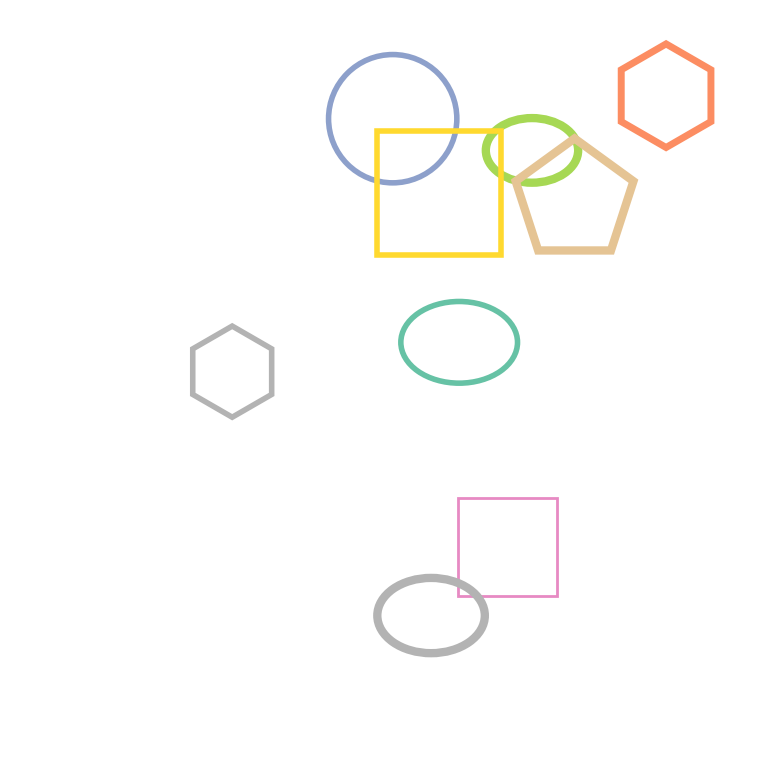[{"shape": "oval", "thickness": 2, "radius": 0.38, "center": [0.596, 0.555]}, {"shape": "hexagon", "thickness": 2.5, "radius": 0.34, "center": [0.865, 0.876]}, {"shape": "circle", "thickness": 2, "radius": 0.42, "center": [0.51, 0.846]}, {"shape": "square", "thickness": 1, "radius": 0.32, "center": [0.659, 0.289]}, {"shape": "oval", "thickness": 3, "radius": 0.3, "center": [0.691, 0.805]}, {"shape": "square", "thickness": 2, "radius": 0.4, "center": [0.57, 0.749]}, {"shape": "pentagon", "thickness": 3, "radius": 0.4, "center": [0.746, 0.74]}, {"shape": "hexagon", "thickness": 2, "radius": 0.3, "center": [0.302, 0.517]}, {"shape": "oval", "thickness": 3, "radius": 0.35, "center": [0.56, 0.201]}]